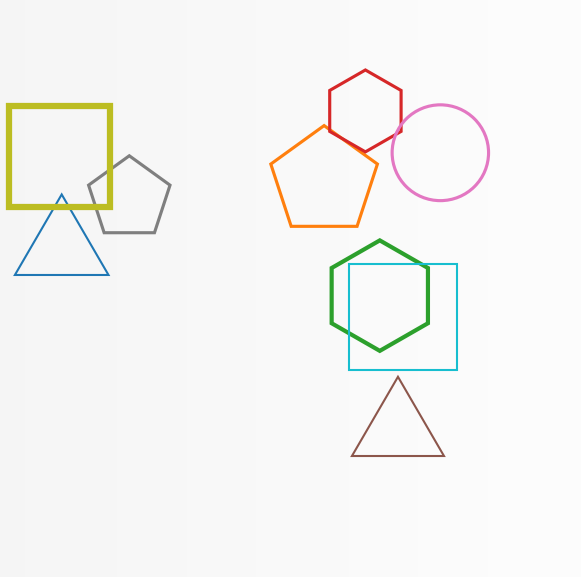[{"shape": "triangle", "thickness": 1, "radius": 0.46, "center": [0.106, 0.569]}, {"shape": "pentagon", "thickness": 1.5, "radius": 0.48, "center": [0.558, 0.685]}, {"shape": "hexagon", "thickness": 2, "radius": 0.48, "center": [0.653, 0.487]}, {"shape": "hexagon", "thickness": 1.5, "radius": 0.35, "center": [0.629, 0.807]}, {"shape": "triangle", "thickness": 1, "radius": 0.46, "center": [0.685, 0.255]}, {"shape": "circle", "thickness": 1.5, "radius": 0.41, "center": [0.758, 0.735]}, {"shape": "pentagon", "thickness": 1.5, "radius": 0.37, "center": [0.222, 0.656]}, {"shape": "square", "thickness": 3, "radius": 0.44, "center": [0.103, 0.728]}, {"shape": "square", "thickness": 1, "radius": 0.46, "center": [0.693, 0.45]}]